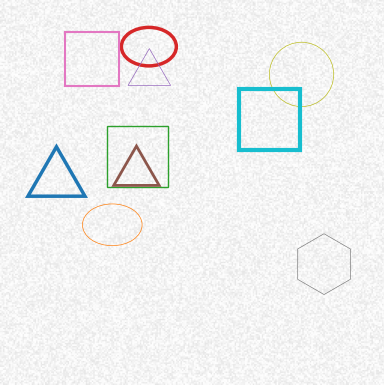[{"shape": "triangle", "thickness": 2.5, "radius": 0.43, "center": [0.147, 0.533]}, {"shape": "oval", "thickness": 0.5, "radius": 0.39, "center": [0.292, 0.416]}, {"shape": "square", "thickness": 1, "radius": 0.39, "center": [0.357, 0.594]}, {"shape": "oval", "thickness": 2.5, "radius": 0.36, "center": [0.387, 0.879]}, {"shape": "triangle", "thickness": 0.5, "radius": 0.32, "center": [0.388, 0.81]}, {"shape": "triangle", "thickness": 2, "radius": 0.34, "center": [0.354, 0.552]}, {"shape": "square", "thickness": 1.5, "radius": 0.35, "center": [0.239, 0.847]}, {"shape": "hexagon", "thickness": 0.5, "radius": 0.39, "center": [0.842, 0.314]}, {"shape": "circle", "thickness": 0.5, "radius": 0.42, "center": [0.783, 0.807]}, {"shape": "square", "thickness": 3, "radius": 0.39, "center": [0.7, 0.69]}]